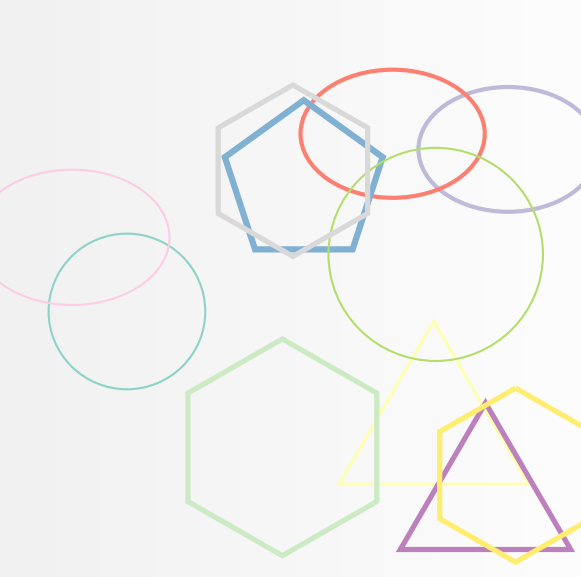[{"shape": "circle", "thickness": 1, "radius": 0.67, "center": [0.218, 0.46]}, {"shape": "triangle", "thickness": 1.5, "radius": 0.94, "center": [0.746, 0.255]}, {"shape": "oval", "thickness": 2, "radius": 0.77, "center": [0.874, 0.74]}, {"shape": "oval", "thickness": 2, "radius": 0.79, "center": [0.675, 0.768]}, {"shape": "pentagon", "thickness": 3, "radius": 0.71, "center": [0.523, 0.683]}, {"shape": "circle", "thickness": 1, "radius": 0.92, "center": [0.75, 0.559]}, {"shape": "oval", "thickness": 1, "radius": 0.84, "center": [0.124, 0.588]}, {"shape": "hexagon", "thickness": 2.5, "radius": 0.74, "center": [0.504, 0.704]}, {"shape": "triangle", "thickness": 2.5, "radius": 0.85, "center": [0.835, 0.132]}, {"shape": "hexagon", "thickness": 2.5, "radius": 0.94, "center": [0.486, 0.225]}, {"shape": "hexagon", "thickness": 2.5, "radius": 0.75, "center": [0.887, 0.176]}]